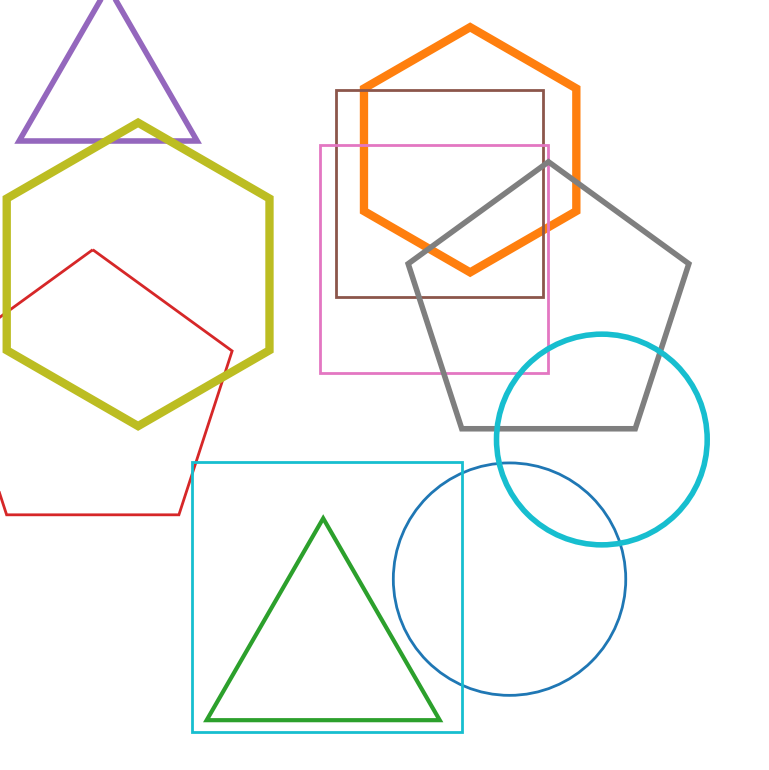[{"shape": "circle", "thickness": 1, "radius": 0.75, "center": [0.662, 0.248]}, {"shape": "hexagon", "thickness": 3, "radius": 0.8, "center": [0.611, 0.805]}, {"shape": "triangle", "thickness": 1.5, "radius": 0.87, "center": [0.42, 0.152]}, {"shape": "pentagon", "thickness": 1, "radius": 0.95, "center": [0.12, 0.485]}, {"shape": "triangle", "thickness": 2, "radius": 0.67, "center": [0.14, 0.884]}, {"shape": "square", "thickness": 1, "radius": 0.67, "center": [0.571, 0.749]}, {"shape": "square", "thickness": 1, "radius": 0.74, "center": [0.564, 0.664]}, {"shape": "pentagon", "thickness": 2, "radius": 0.96, "center": [0.712, 0.598]}, {"shape": "hexagon", "thickness": 3, "radius": 0.99, "center": [0.179, 0.644]}, {"shape": "square", "thickness": 1, "radius": 0.88, "center": [0.424, 0.225]}, {"shape": "circle", "thickness": 2, "radius": 0.68, "center": [0.782, 0.429]}]